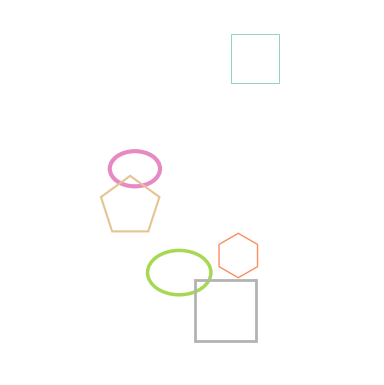[{"shape": "square", "thickness": 0.5, "radius": 0.32, "center": [0.662, 0.848]}, {"shape": "hexagon", "thickness": 1, "radius": 0.29, "center": [0.619, 0.336]}, {"shape": "oval", "thickness": 3, "radius": 0.33, "center": [0.35, 0.562]}, {"shape": "oval", "thickness": 2.5, "radius": 0.41, "center": [0.466, 0.292]}, {"shape": "pentagon", "thickness": 1.5, "radius": 0.4, "center": [0.338, 0.464]}, {"shape": "square", "thickness": 2, "radius": 0.4, "center": [0.585, 0.193]}]